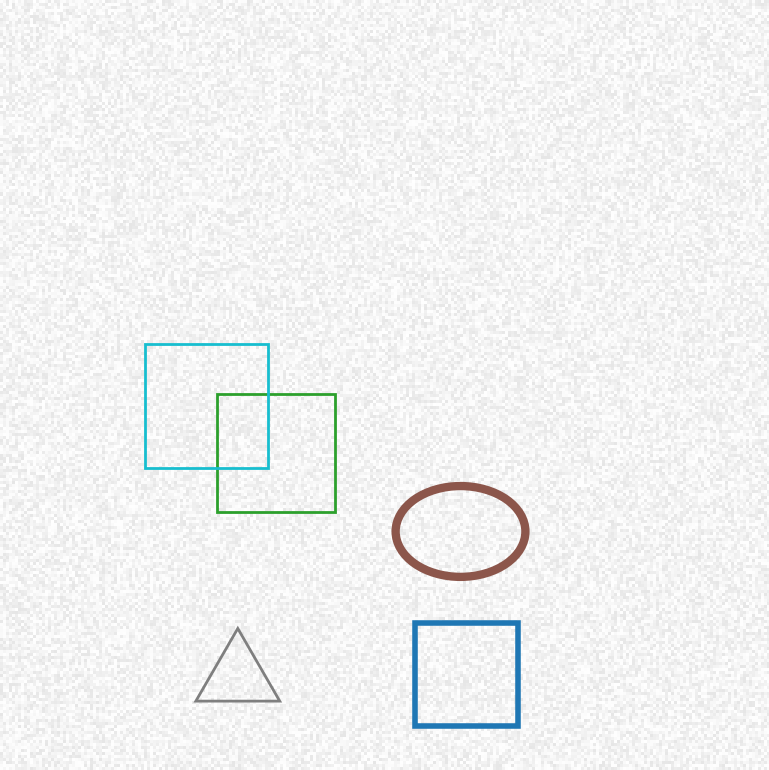[{"shape": "square", "thickness": 2, "radius": 0.33, "center": [0.606, 0.124]}, {"shape": "square", "thickness": 1, "radius": 0.38, "center": [0.359, 0.411]}, {"shape": "oval", "thickness": 3, "radius": 0.42, "center": [0.598, 0.31]}, {"shape": "triangle", "thickness": 1, "radius": 0.31, "center": [0.309, 0.121]}, {"shape": "square", "thickness": 1, "radius": 0.4, "center": [0.268, 0.473]}]